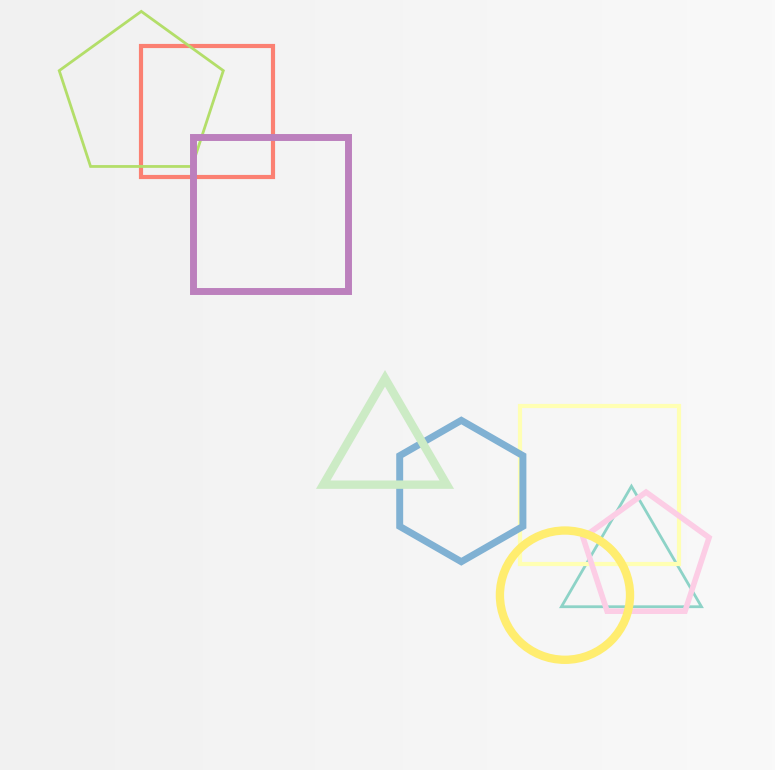[{"shape": "triangle", "thickness": 1, "radius": 0.52, "center": [0.815, 0.264]}, {"shape": "square", "thickness": 1.5, "radius": 0.51, "center": [0.773, 0.37]}, {"shape": "square", "thickness": 1.5, "radius": 0.43, "center": [0.267, 0.855]}, {"shape": "hexagon", "thickness": 2.5, "radius": 0.46, "center": [0.595, 0.362]}, {"shape": "pentagon", "thickness": 1, "radius": 0.56, "center": [0.182, 0.874]}, {"shape": "pentagon", "thickness": 2, "radius": 0.43, "center": [0.834, 0.275]}, {"shape": "square", "thickness": 2.5, "radius": 0.5, "center": [0.349, 0.722]}, {"shape": "triangle", "thickness": 3, "radius": 0.46, "center": [0.497, 0.417]}, {"shape": "circle", "thickness": 3, "radius": 0.42, "center": [0.729, 0.227]}]